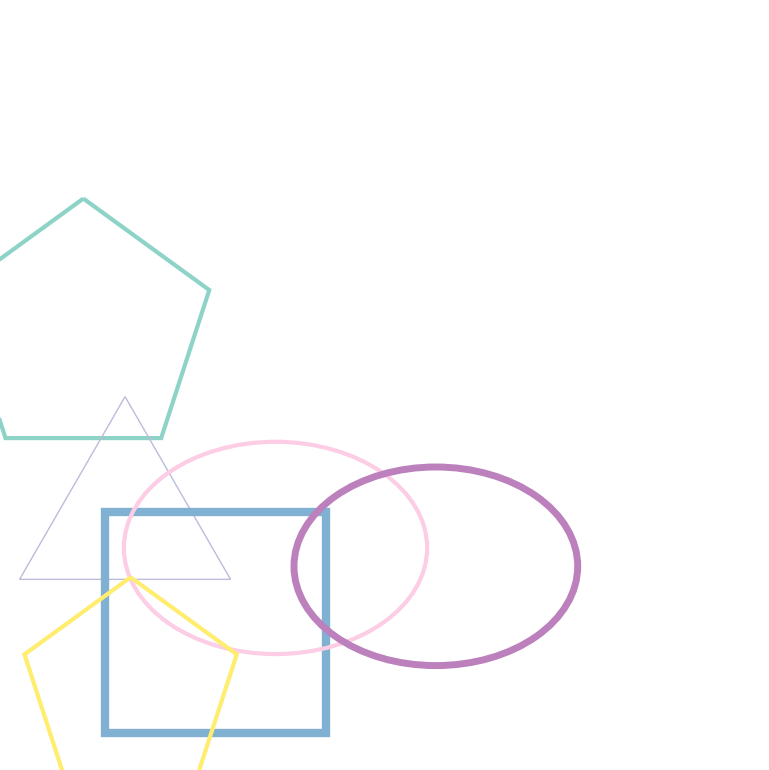[{"shape": "pentagon", "thickness": 1.5, "radius": 0.86, "center": [0.108, 0.57]}, {"shape": "triangle", "thickness": 0.5, "radius": 0.79, "center": [0.162, 0.327]}, {"shape": "square", "thickness": 3, "radius": 0.72, "center": [0.28, 0.192]}, {"shape": "oval", "thickness": 1.5, "radius": 0.98, "center": [0.358, 0.288]}, {"shape": "oval", "thickness": 2.5, "radius": 0.92, "center": [0.566, 0.265]}, {"shape": "pentagon", "thickness": 1.5, "radius": 0.72, "center": [0.17, 0.105]}]